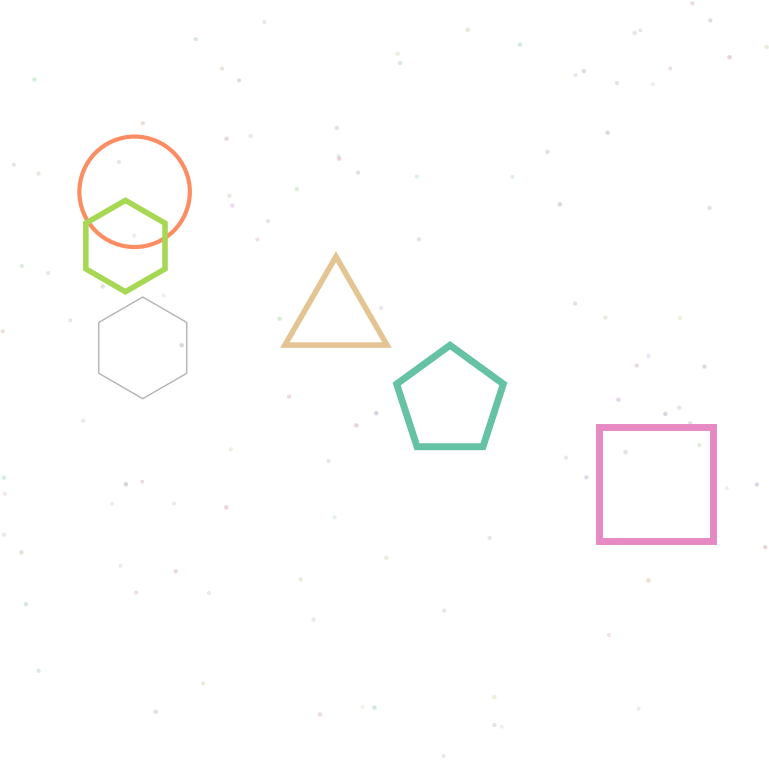[{"shape": "pentagon", "thickness": 2.5, "radius": 0.36, "center": [0.584, 0.479]}, {"shape": "circle", "thickness": 1.5, "radius": 0.36, "center": [0.175, 0.751]}, {"shape": "square", "thickness": 2.5, "radius": 0.37, "center": [0.852, 0.371]}, {"shape": "hexagon", "thickness": 2, "radius": 0.3, "center": [0.163, 0.68]}, {"shape": "triangle", "thickness": 2, "radius": 0.38, "center": [0.436, 0.59]}, {"shape": "hexagon", "thickness": 0.5, "radius": 0.33, "center": [0.185, 0.548]}]